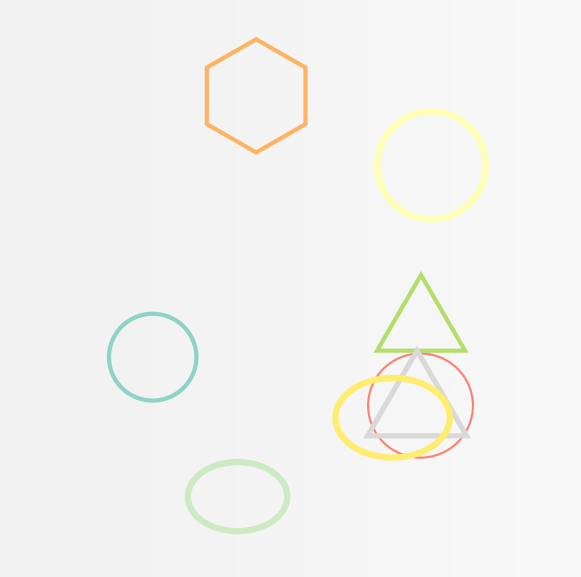[{"shape": "circle", "thickness": 2, "radius": 0.38, "center": [0.263, 0.381]}, {"shape": "circle", "thickness": 3, "radius": 0.47, "center": [0.742, 0.713]}, {"shape": "circle", "thickness": 1, "radius": 0.45, "center": [0.723, 0.297]}, {"shape": "hexagon", "thickness": 2, "radius": 0.49, "center": [0.441, 0.833]}, {"shape": "triangle", "thickness": 2, "radius": 0.44, "center": [0.724, 0.436]}, {"shape": "triangle", "thickness": 2.5, "radius": 0.49, "center": [0.717, 0.294]}, {"shape": "oval", "thickness": 3, "radius": 0.43, "center": [0.409, 0.139]}, {"shape": "oval", "thickness": 3, "radius": 0.49, "center": [0.675, 0.276]}]